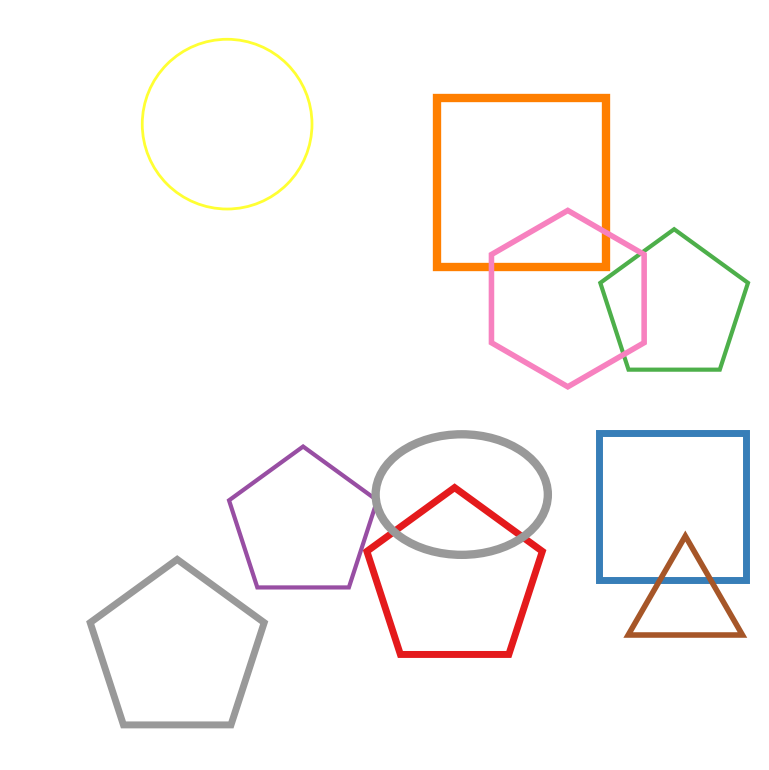[{"shape": "pentagon", "thickness": 2.5, "radius": 0.6, "center": [0.59, 0.247]}, {"shape": "square", "thickness": 2.5, "radius": 0.48, "center": [0.873, 0.343]}, {"shape": "pentagon", "thickness": 1.5, "radius": 0.5, "center": [0.876, 0.601]}, {"shape": "pentagon", "thickness": 1.5, "radius": 0.51, "center": [0.394, 0.319]}, {"shape": "square", "thickness": 3, "radius": 0.55, "center": [0.677, 0.763]}, {"shape": "circle", "thickness": 1, "radius": 0.55, "center": [0.295, 0.839]}, {"shape": "triangle", "thickness": 2, "radius": 0.43, "center": [0.89, 0.218]}, {"shape": "hexagon", "thickness": 2, "radius": 0.57, "center": [0.737, 0.612]}, {"shape": "oval", "thickness": 3, "radius": 0.56, "center": [0.6, 0.358]}, {"shape": "pentagon", "thickness": 2.5, "radius": 0.59, "center": [0.23, 0.155]}]